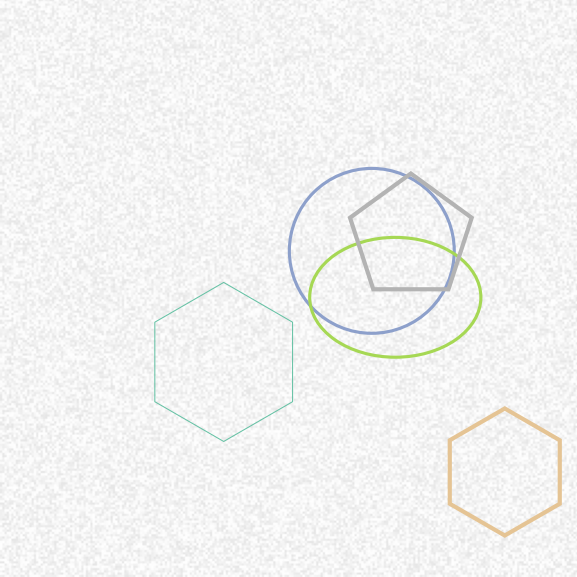[{"shape": "hexagon", "thickness": 0.5, "radius": 0.69, "center": [0.387, 0.372]}, {"shape": "circle", "thickness": 1.5, "radius": 0.71, "center": [0.644, 0.565]}, {"shape": "oval", "thickness": 1.5, "radius": 0.74, "center": [0.684, 0.484]}, {"shape": "hexagon", "thickness": 2, "radius": 0.55, "center": [0.874, 0.182]}, {"shape": "pentagon", "thickness": 2, "radius": 0.55, "center": [0.711, 0.588]}]